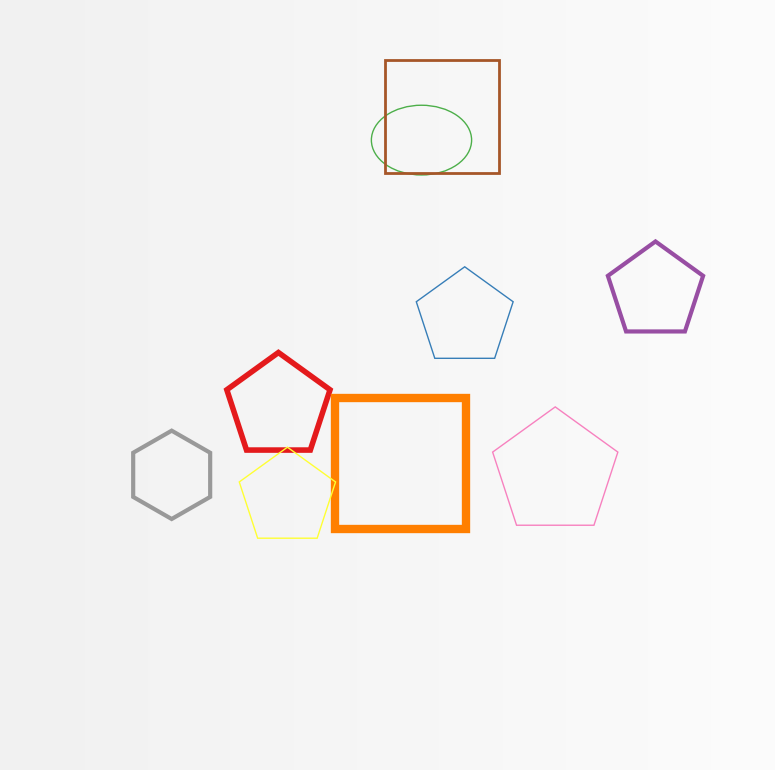[{"shape": "pentagon", "thickness": 2, "radius": 0.35, "center": [0.359, 0.472]}, {"shape": "pentagon", "thickness": 0.5, "radius": 0.33, "center": [0.6, 0.588]}, {"shape": "oval", "thickness": 0.5, "radius": 0.32, "center": [0.544, 0.818]}, {"shape": "pentagon", "thickness": 1.5, "radius": 0.32, "center": [0.846, 0.622]}, {"shape": "square", "thickness": 3, "radius": 0.42, "center": [0.517, 0.398]}, {"shape": "pentagon", "thickness": 0.5, "radius": 0.33, "center": [0.371, 0.354]}, {"shape": "square", "thickness": 1, "radius": 0.37, "center": [0.571, 0.849]}, {"shape": "pentagon", "thickness": 0.5, "radius": 0.42, "center": [0.716, 0.387]}, {"shape": "hexagon", "thickness": 1.5, "radius": 0.29, "center": [0.222, 0.383]}]